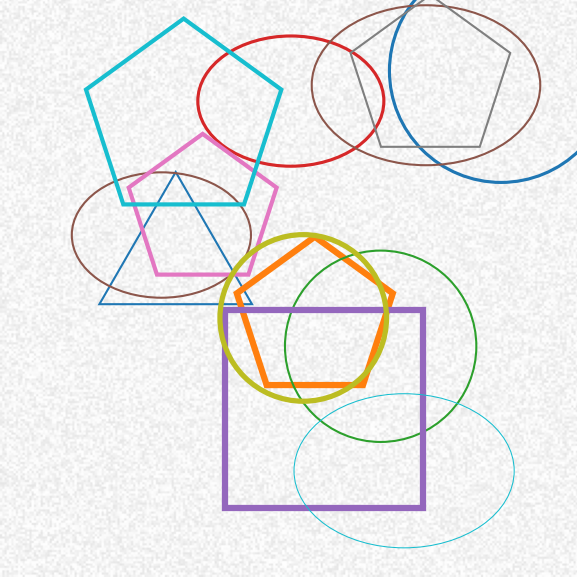[{"shape": "circle", "thickness": 1.5, "radius": 0.97, "center": [0.868, 0.876]}, {"shape": "triangle", "thickness": 1, "radius": 0.76, "center": [0.304, 0.549]}, {"shape": "pentagon", "thickness": 3, "radius": 0.71, "center": [0.545, 0.447]}, {"shape": "circle", "thickness": 1, "radius": 0.83, "center": [0.659, 0.4]}, {"shape": "oval", "thickness": 1.5, "radius": 0.81, "center": [0.504, 0.824]}, {"shape": "square", "thickness": 3, "radius": 0.86, "center": [0.561, 0.291]}, {"shape": "oval", "thickness": 1, "radius": 0.78, "center": [0.279, 0.592]}, {"shape": "oval", "thickness": 1, "radius": 0.99, "center": [0.738, 0.852]}, {"shape": "pentagon", "thickness": 2, "radius": 0.67, "center": [0.351, 0.633]}, {"shape": "pentagon", "thickness": 1, "radius": 0.73, "center": [0.745, 0.863]}, {"shape": "circle", "thickness": 2.5, "radius": 0.72, "center": [0.525, 0.449]}, {"shape": "pentagon", "thickness": 2, "radius": 0.89, "center": [0.318, 0.789]}, {"shape": "oval", "thickness": 0.5, "radius": 0.95, "center": [0.7, 0.184]}]